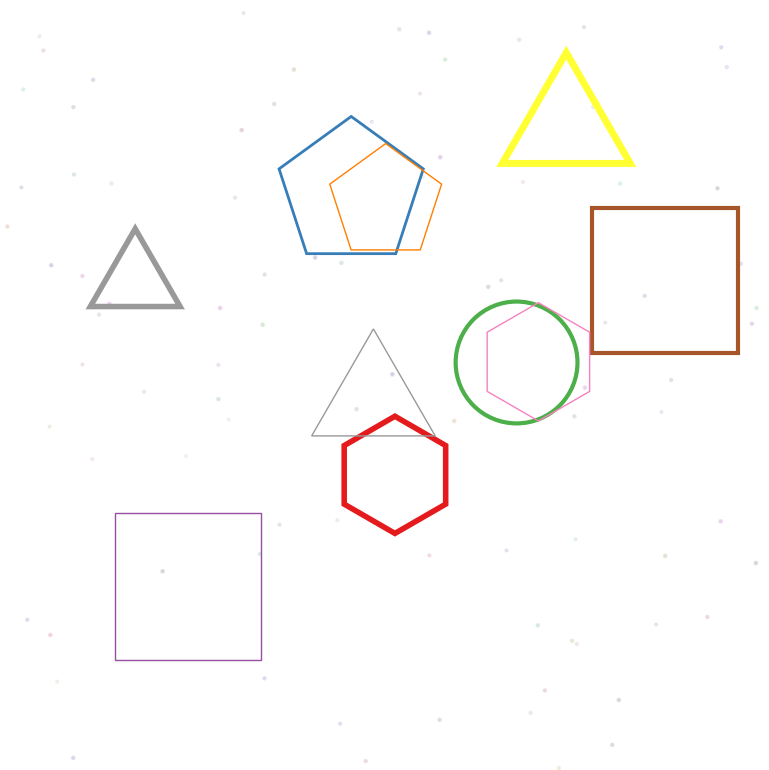[{"shape": "hexagon", "thickness": 2, "radius": 0.38, "center": [0.513, 0.383]}, {"shape": "pentagon", "thickness": 1, "radius": 0.49, "center": [0.456, 0.75]}, {"shape": "circle", "thickness": 1.5, "radius": 0.4, "center": [0.671, 0.529]}, {"shape": "square", "thickness": 0.5, "radius": 0.48, "center": [0.244, 0.238]}, {"shape": "pentagon", "thickness": 0.5, "radius": 0.38, "center": [0.501, 0.737]}, {"shape": "triangle", "thickness": 2.5, "radius": 0.48, "center": [0.735, 0.836]}, {"shape": "square", "thickness": 1.5, "radius": 0.47, "center": [0.863, 0.636]}, {"shape": "hexagon", "thickness": 0.5, "radius": 0.38, "center": [0.699, 0.53]}, {"shape": "triangle", "thickness": 0.5, "radius": 0.46, "center": [0.485, 0.48]}, {"shape": "triangle", "thickness": 2, "radius": 0.34, "center": [0.176, 0.636]}]